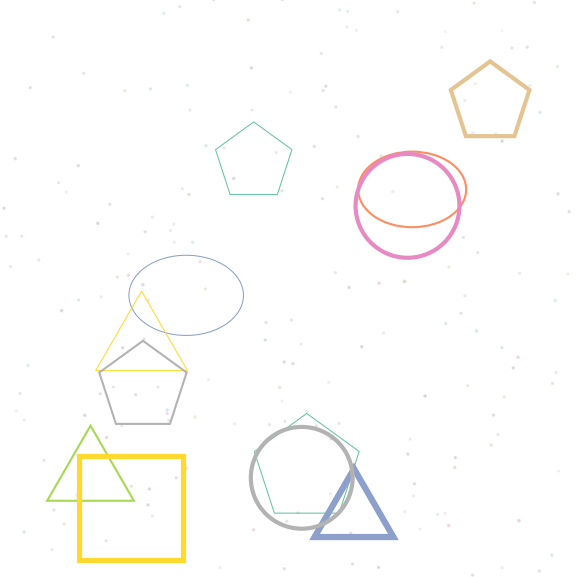[{"shape": "pentagon", "thickness": 0.5, "radius": 0.48, "center": [0.531, 0.188]}, {"shape": "pentagon", "thickness": 0.5, "radius": 0.35, "center": [0.439, 0.718]}, {"shape": "oval", "thickness": 1, "radius": 0.47, "center": [0.714, 0.671]}, {"shape": "triangle", "thickness": 3, "radius": 0.39, "center": [0.613, 0.109]}, {"shape": "oval", "thickness": 0.5, "radius": 0.5, "center": [0.322, 0.488]}, {"shape": "circle", "thickness": 2, "radius": 0.45, "center": [0.706, 0.643]}, {"shape": "triangle", "thickness": 1, "radius": 0.43, "center": [0.157, 0.175]}, {"shape": "triangle", "thickness": 0.5, "radius": 0.46, "center": [0.245, 0.403]}, {"shape": "square", "thickness": 2.5, "radius": 0.45, "center": [0.227, 0.12]}, {"shape": "pentagon", "thickness": 2, "radius": 0.36, "center": [0.849, 0.821]}, {"shape": "pentagon", "thickness": 1, "radius": 0.4, "center": [0.248, 0.329]}, {"shape": "circle", "thickness": 2, "radius": 0.44, "center": [0.522, 0.172]}]